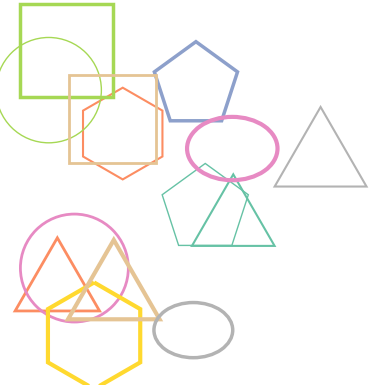[{"shape": "triangle", "thickness": 1.5, "radius": 0.62, "center": [0.606, 0.423]}, {"shape": "pentagon", "thickness": 1, "radius": 0.59, "center": [0.533, 0.458]}, {"shape": "hexagon", "thickness": 1.5, "radius": 0.6, "center": [0.319, 0.653]}, {"shape": "triangle", "thickness": 2, "radius": 0.63, "center": [0.149, 0.256]}, {"shape": "pentagon", "thickness": 2.5, "radius": 0.57, "center": [0.509, 0.778]}, {"shape": "circle", "thickness": 2, "radius": 0.7, "center": [0.193, 0.304]}, {"shape": "oval", "thickness": 3, "radius": 0.59, "center": [0.603, 0.614]}, {"shape": "square", "thickness": 2.5, "radius": 0.6, "center": [0.173, 0.868]}, {"shape": "circle", "thickness": 1, "radius": 0.68, "center": [0.126, 0.766]}, {"shape": "hexagon", "thickness": 3, "radius": 0.69, "center": [0.244, 0.128]}, {"shape": "triangle", "thickness": 3, "radius": 0.69, "center": [0.296, 0.239]}, {"shape": "square", "thickness": 2, "radius": 0.57, "center": [0.292, 0.691]}, {"shape": "triangle", "thickness": 1.5, "radius": 0.69, "center": [0.833, 0.584]}, {"shape": "oval", "thickness": 2.5, "radius": 0.51, "center": [0.502, 0.143]}]